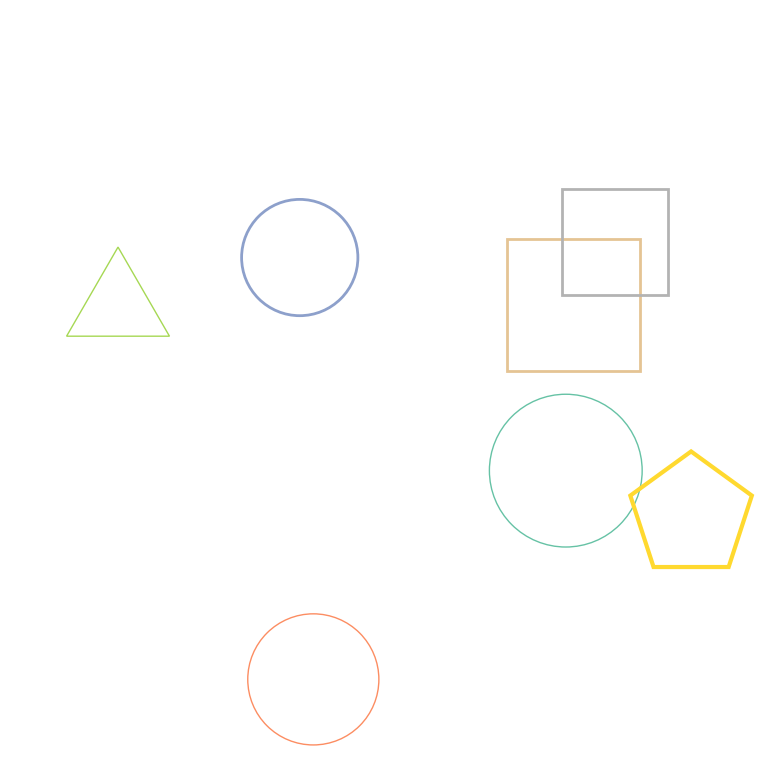[{"shape": "circle", "thickness": 0.5, "radius": 0.5, "center": [0.735, 0.389]}, {"shape": "circle", "thickness": 0.5, "radius": 0.43, "center": [0.407, 0.118]}, {"shape": "circle", "thickness": 1, "radius": 0.38, "center": [0.389, 0.666]}, {"shape": "triangle", "thickness": 0.5, "radius": 0.39, "center": [0.153, 0.602]}, {"shape": "pentagon", "thickness": 1.5, "radius": 0.41, "center": [0.898, 0.331]}, {"shape": "square", "thickness": 1, "radius": 0.43, "center": [0.745, 0.604]}, {"shape": "square", "thickness": 1, "radius": 0.34, "center": [0.799, 0.685]}]